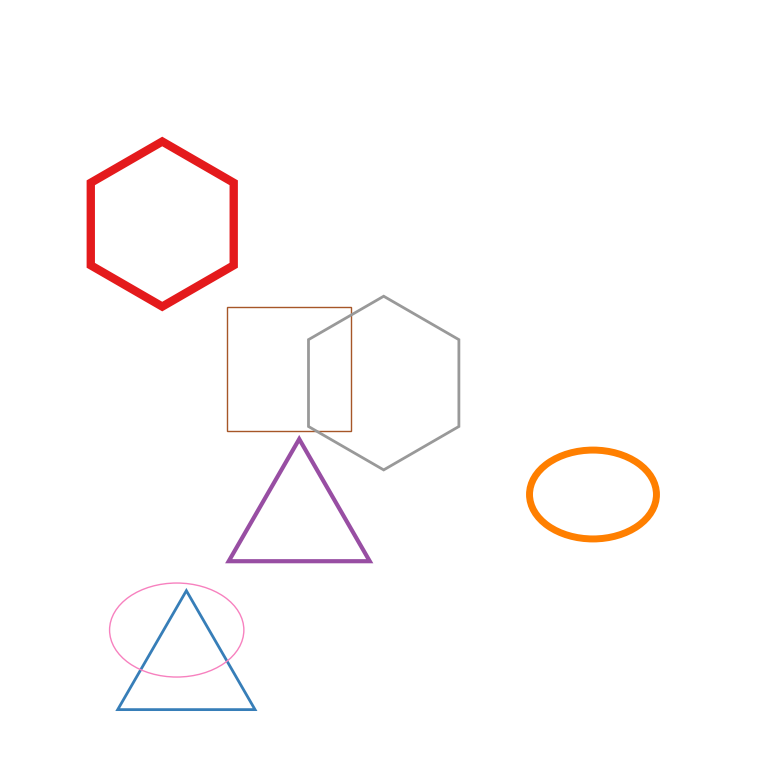[{"shape": "hexagon", "thickness": 3, "radius": 0.54, "center": [0.211, 0.709]}, {"shape": "triangle", "thickness": 1, "radius": 0.51, "center": [0.242, 0.13]}, {"shape": "triangle", "thickness": 1.5, "radius": 0.53, "center": [0.389, 0.324]}, {"shape": "oval", "thickness": 2.5, "radius": 0.41, "center": [0.77, 0.358]}, {"shape": "square", "thickness": 0.5, "radius": 0.4, "center": [0.375, 0.521]}, {"shape": "oval", "thickness": 0.5, "radius": 0.44, "center": [0.229, 0.182]}, {"shape": "hexagon", "thickness": 1, "radius": 0.56, "center": [0.498, 0.503]}]